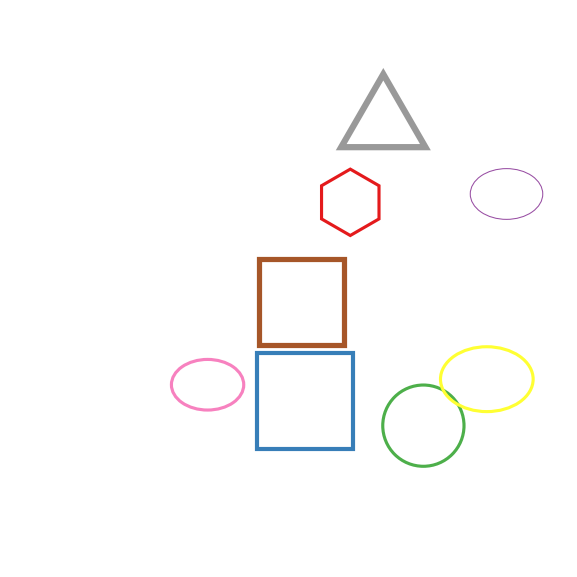[{"shape": "hexagon", "thickness": 1.5, "radius": 0.29, "center": [0.607, 0.649]}, {"shape": "square", "thickness": 2, "radius": 0.41, "center": [0.528, 0.305]}, {"shape": "circle", "thickness": 1.5, "radius": 0.35, "center": [0.733, 0.262]}, {"shape": "oval", "thickness": 0.5, "radius": 0.31, "center": [0.877, 0.663]}, {"shape": "oval", "thickness": 1.5, "radius": 0.4, "center": [0.843, 0.343]}, {"shape": "square", "thickness": 2.5, "radius": 0.37, "center": [0.522, 0.477]}, {"shape": "oval", "thickness": 1.5, "radius": 0.31, "center": [0.359, 0.333]}, {"shape": "triangle", "thickness": 3, "radius": 0.42, "center": [0.664, 0.786]}]